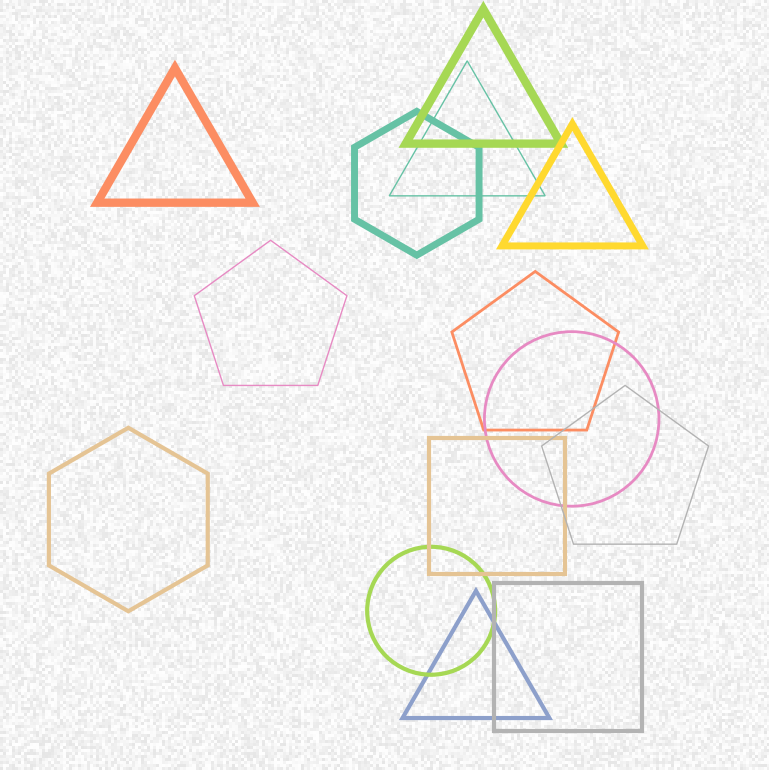[{"shape": "hexagon", "thickness": 2.5, "radius": 0.47, "center": [0.541, 0.762]}, {"shape": "triangle", "thickness": 0.5, "radius": 0.58, "center": [0.607, 0.804]}, {"shape": "triangle", "thickness": 3, "radius": 0.58, "center": [0.227, 0.795]}, {"shape": "pentagon", "thickness": 1, "radius": 0.57, "center": [0.695, 0.534]}, {"shape": "triangle", "thickness": 1.5, "radius": 0.55, "center": [0.618, 0.123]}, {"shape": "pentagon", "thickness": 0.5, "radius": 0.52, "center": [0.351, 0.584]}, {"shape": "circle", "thickness": 1, "radius": 0.57, "center": [0.742, 0.456]}, {"shape": "triangle", "thickness": 3, "radius": 0.58, "center": [0.628, 0.872]}, {"shape": "circle", "thickness": 1.5, "radius": 0.42, "center": [0.56, 0.207]}, {"shape": "triangle", "thickness": 2.5, "radius": 0.53, "center": [0.743, 0.733]}, {"shape": "square", "thickness": 1.5, "radius": 0.44, "center": [0.646, 0.342]}, {"shape": "hexagon", "thickness": 1.5, "radius": 0.6, "center": [0.167, 0.325]}, {"shape": "pentagon", "thickness": 0.5, "radius": 0.57, "center": [0.812, 0.386]}, {"shape": "square", "thickness": 1.5, "radius": 0.48, "center": [0.738, 0.147]}]